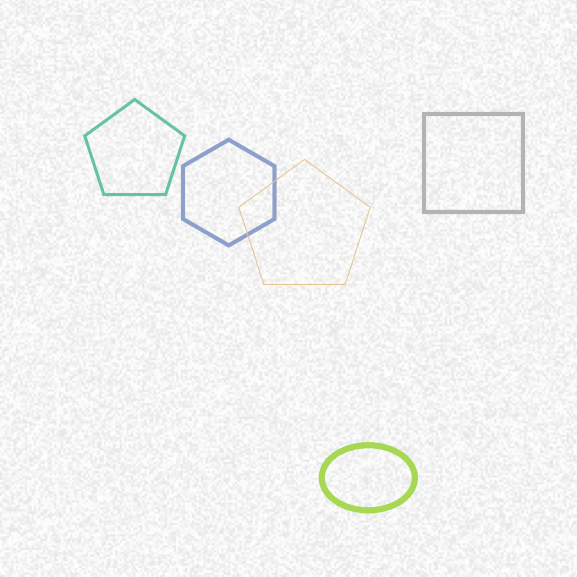[{"shape": "pentagon", "thickness": 1.5, "radius": 0.45, "center": [0.233, 0.736]}, {"shape": "hexagon", "thickness": 2, "radius": 0.46, "center": [0.396, 0.666]}, {"shape": "oval", "thickness": 3, "radius": 0.4, "center": [0.638, 0.172]}, {"shape": "pentagon", "thickness": 0.5, "radius": 0.6, "center": [0.527, 0.603]}, {"shape": "square", "thickness": 2, "radius": 0.43, "center": [0.82, 0.717]}]